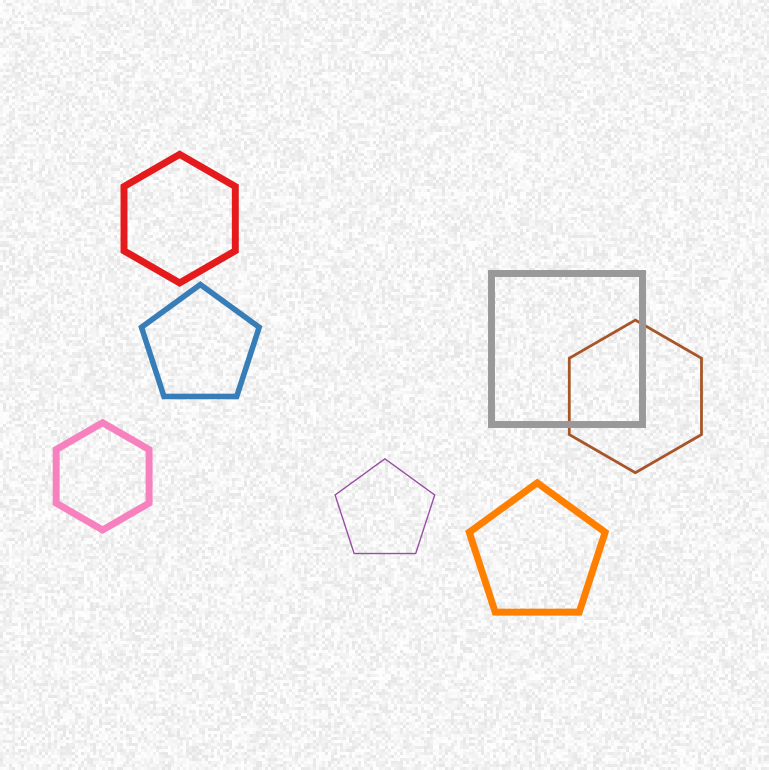[{"shape": "hexagon", "thickness": 2.5, "radius": 0.42, "center": [0.233, 0.716]}, {"shape": "pentagon", "thickness": 2, "radius": 0.4, "center": [0.26, 0.55]}, {"shape": "pentagon", "thickness": 0.5, "radius": 0.34, "center": [0.5, 0.336]}, {"shape": "pentagon", "thickness": 2.5, "radius": 0.46, "center": [0.698, 0.28]}, {"shape": "hexagon", "thickness": 1, "radius": 0.5, "center": [0.825, 0.485]}, {"shape": "hexagon", "thickness": 2.5, "radius": 0.35, "center": [0.133, 0.381]}, {"shape": "square", "thickness": 2.5, "radius": 0.49, "center": [0.735, 0.547]}]